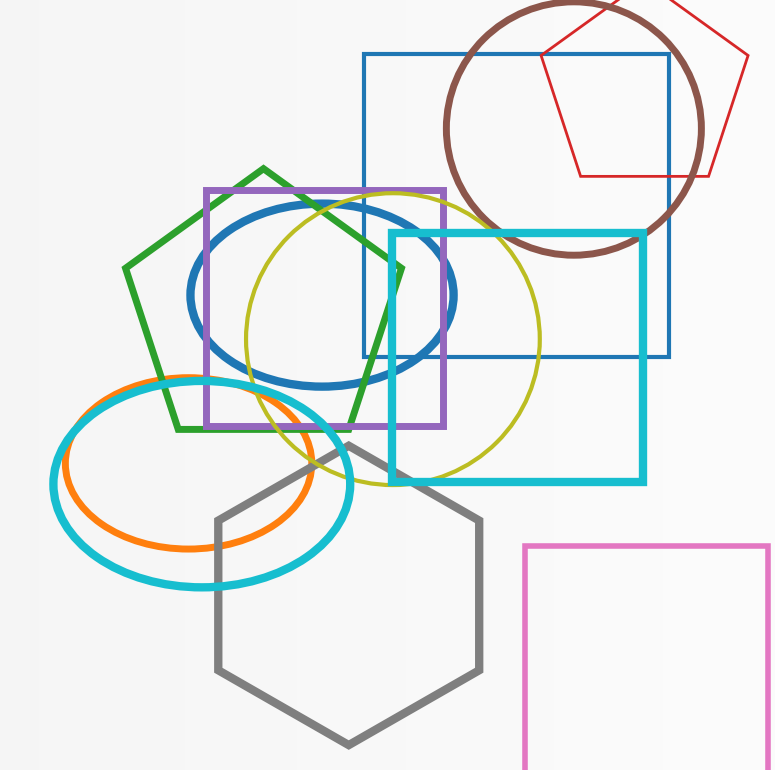[{"shape": "square", "thickness": 1.5, "radius": 0.98, "center": [0.666, 0.733]}, {"shape": "oval", "thickness": 3, "radius": 0.85, "center": [0.416, 0.617]}, {"shape": "oval", "thickness": 2.5, "radius": 0.79, "center": [0.243, 0.398]}, {"shape": "pentagon", "thickness": 2.5, "radius": 0.94, "center": [0.34, 0.594]}, {"shape": "pentagon", "thickness": 1, "radius": 0.7, "center": [0.832, 0.885]}, {"shape": "square", "thickness": 2.5, "radius": 0.76, "center": [0.418, 0.6]}, {"shape": "circle", "thickness": 2.5, "radius": 0.82, "center": [0.74, 0.833]}, {"shape": "square", "thickness": 2, "radius": 0.78, "center": [0.834, 0.134]}, {"shape": "hexagon", "thickness": 3, "radius": 0.97, "center": [0.45, 0.227]}, {"shape": "circle", "thickness": 1.5, "radius": 0.95, "center": [0.507, 0.56]}, {"shape": "square", "thickness": 3, "radius": 0.81, "center": [0.667, 0.536]}, {"shape": "oval", "thickness": 3, "radius": 0.96, "center": [0.26, 0.371]}]